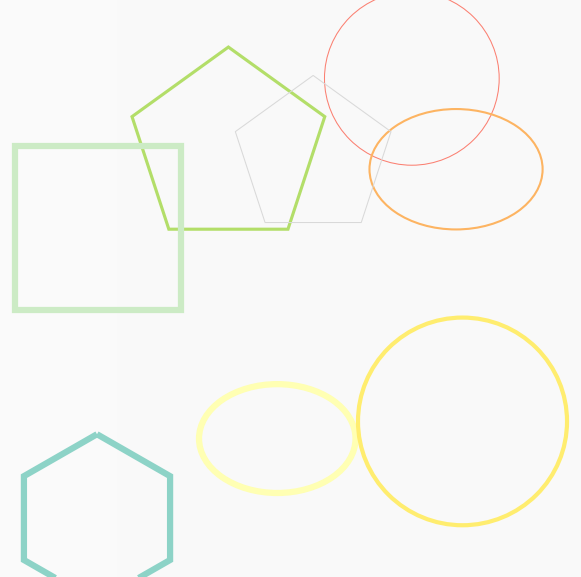[{"shape": "hexagon", "thickness": 3, "radius": 0.73, "center": [0.167, 0.102]}, {"shape": "oval", "thickness": 3, "radius": 0.67, "center": [0.477, 0.24]}, {"shape": "circle", "thickness": 0.5, "radius": 0.75, "center": [0.709, 0.863]}, {"shape": "oval", "thickness": 1, "radius": 0.74, "center": [0.785, 0.706]}, {"shape": "pentagon", "thickness": 1.5, "radius": 0.87, "center": [0.393, 0.743]}, {"shape": "pentagon", "thickness": 0.5, "radius": 0.7, "center": [0.539, 0.728]}, {"shape": "square", "thickness": 3, "radius": 0.71, "center": [0.169, 0.604]}, {"shape": "circle", "thickness": 2, "radius": 0.9, "center": [0.796, 0.269]}]